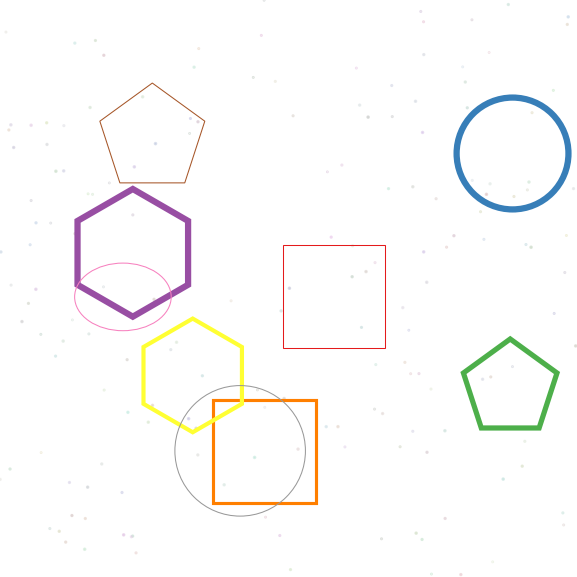[{"shape": "square", "thickness": 0.5, "radius": 0.44, "center": [0.578, 0.486]}, {"shape": "circle", "thickness": 3, "radius": 0.48, "center": [0.888, 0.733]}, {"shape": "pentagon", "thickness": 2.5, "radius": 0.43, "center": [0.883, 0.327]}, {"shape": "hexagon", "thickness": 3, "radius": 0.55, "center": [0.23, 0.561]}, {"shape": "square", "thickness": 1.5, "radius": 0.45, "center": [0.459, 0.218]}, {"shape": "hexagon", "thickness": 2, "radius": 0.49, "center": [0.334, 0.349]}, {"shape": "pentagon", "thickness": 0.5, "radius": 0.48, "center": [0.264, 0.76]}, {"shape": "oval", "thickness": 0.5, "radius": 0.42, "center": [0.213, 0.485]}, {"shape": "circle", "thickness": 0.5, "radius": 0.57, "center": [0.416, 0.218]}]